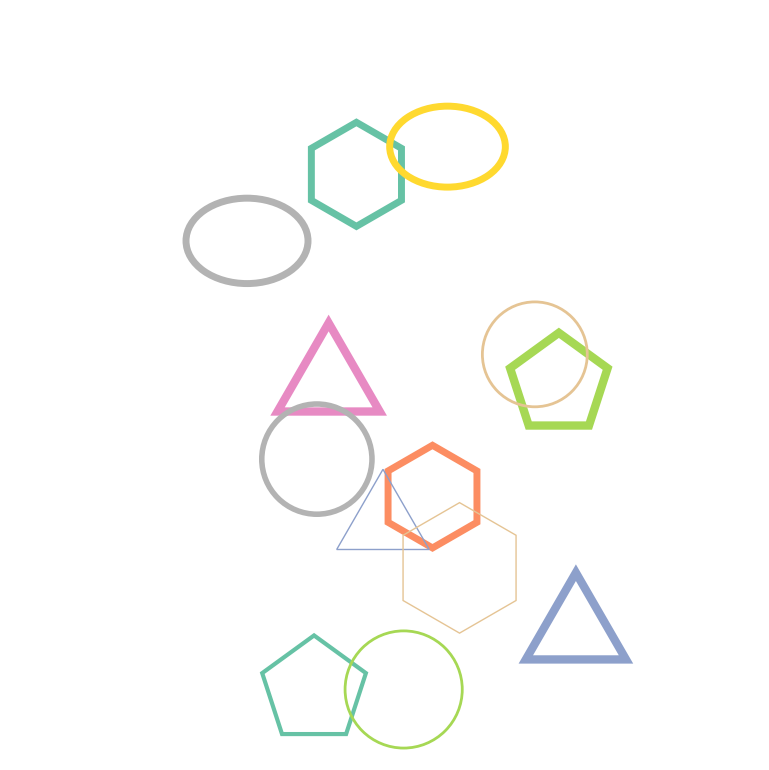[{"shape": "hexagon", "thickness": 2.5, "radius": 0.34, "center": [0.463, 0.774]}, {"shape": "pentagon", "thickness": 1.5, "radius": 0.35, "center": [0.408, 0.104]}, {"shape": "hexagon", "thickness": 2.5, "radius": 0.33, "center": [0.562, 0.355]}, {"shape": "triangle", "thickness": 3, "radius": 0.38, "center": [0.748, 0.181]}, {"shape": "triangle", "thickness": 0.5, "radius": 0.35, "center": [0.497, 0.321]}, {"shape": "triangle", "thickness": 3, "radius": 0.38, "center": [0.427, 0.504]}, {"shape": "pentagon", "thickness": 3, "radius": 0.33, "center": [0.726, 0.501]}, {"shape": "circle", "thickness": 1, "radius": 0.38, "center": [0.524, 0.105]}, {"shape": "oval", "thickness": 2.5, "radius": 0.38, "center": [0.581, 0.81]}, {"shape": "circle", "thickness": 1, "radius": 0.34, "center": [0.695, 0.54]}, {"shape": "hexagon", "thickness": 0.5, "radius": 0.42, "center": [0.597, 0.262]}, {"shape": "circle", "thickness": 2, "radius": 0.36, "center": [0.412, 0.404]}, {"shape": "oval", "thickness": 2.5, "radius": 0.4, "center": [0.321, 0.687]}]